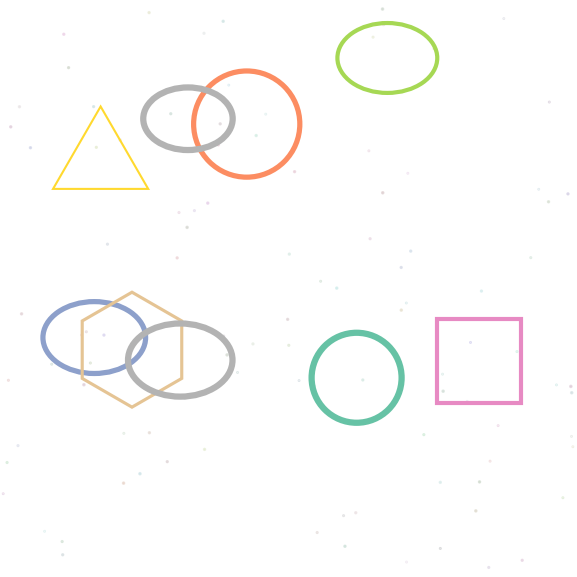[{"shape": "circle", "thickness": 3, "radius": 0.39, "center": [0.618, 0.345]}, {"shape": "circle", "thickness": 2.5, "radius": 0.46, "center": [0.427, 0.784]}, {"shape": "oval", "thickness": 2.5, "radius": 0.44, "center": [0.163, 0.415]}, {"shape": "square", "thickness": 2, "radius": 0.36, "center": [0.83, 0.374]}, {"shape": "oval", "thickness": 2, "radius": 0.43, "center": [0.671, 0.899]}, {"shape": "triangle", "thickness": 1, "radius": 0.48, "center": [0.174, 0.72]}, {"shape": "hexagon", "thickness": 1.5, "radius": 0.5, "center": [0.229, 0.394]}, {"shape": "oval", "thickness": 3, "radius": 0.39, "center": [0.325, 0.794]}, {"shape": "oval", "thickness": 3, "radius": 0.45, "center": [0.312, 0.376]}]